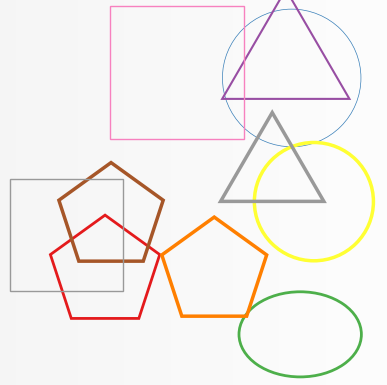[{"shape": "pentagon", "thickness": 2, "radius": 0.74, "center": [0.271, 0.293]}, {"shape": "circle", "thickness": 0.5, "radius": 0.89, "center": [0.753, 0.798]}, {"shape": "oval", "thickness": 2, "radius": 0.79, "center": [0.775, 0.132]}, {"shape": "triangle", "thickness": 1.5, "radius": 0.95, "center": [0.738, 0.838]}, {"shape": "pentagon", "thickness": 2.5, "radius": 0.71, "center": [0.553, 0.294]}, {"shape": "circle", "thickness": 2.5, "radius": 0.77, "center": [0.81, 0.476]}, {"shape": "pentagon", "thickness": 2.5, "radius": 0.71, "center": [0.287, 0.436]}, {"shape": "square", "thickness": 1, "radius": 0.86, "center": [0.457, 0.811]}, {"shape": "triangle", "thickness": 2.5, "radius": 0.77, "center": [0.703, 0.554]}, {"shape": "square", "thickness": 1, "radius": 0.73, "center": [0.172, 0.39]}]